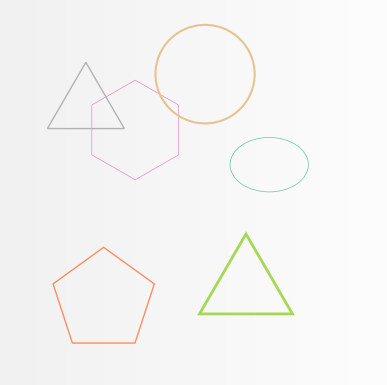[{"shape": "oval", "thickness": 0.5, "radius": 0.51, "center": [0.695, 0.572]}, {"shape": "pentagon", "thickness": 1, "radius": 0.69, "center": [0.268, 0.22]}, {"shape": "hexagon", "thickness": 0.5, "radius": 0.65, "center": [0.349, 0.662]}, {"shape": "triangle", "thickness": 2, "radius": 0.69, "center": [0.635, 0.254]}, {"shape": "circle", "thickness": 1.5, "radius": 0.64, "center": [0.529, 0.807]}, {"shape": "triangle", "thickness": 1, "radius": 0.57, "center": [0.222, 0.723]}]